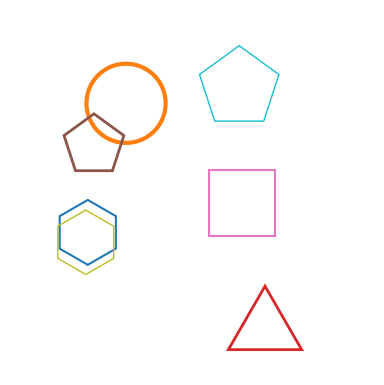[{"shape": "hexagon", "thickness": 1.5, "radius": 0.42, "center": [0.228, 0.396]}, {"shape": "circle", "thickness": 3, "radius": 0.51, "center": [0.327, 0.732]}, {"shape": "triangle", "thickness": 2, "radius": 0.55, "center": [0.688, 0.147]}, {"shape": "pentagon", "thickness": 2, "radius": 0.41, "center": [0.244, 0.623]}, {"shape": "square", "thickness": 1.5, "radius": 0.43, "center": [0.628, 0.473]}, {"shape": "hexagon", "thickness": 1, "radius": 0.42, "center": [0.223, 0.371]}, {"shape": "pentagon", "thickness": 1, "radius": 0.54, "center": [0.621, 0.773]}]